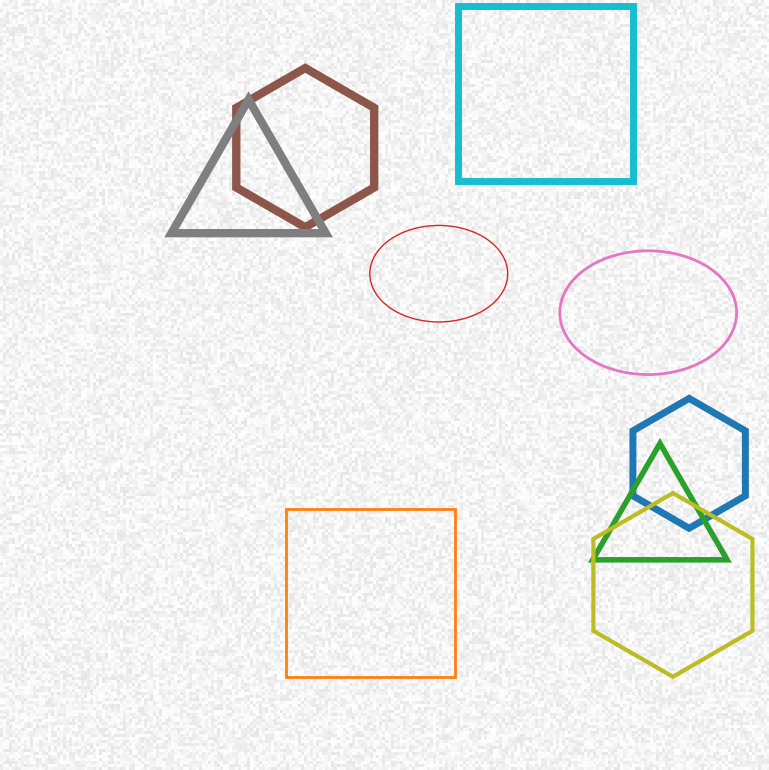[{"shape": "hexagon", "thickness": 2.5, "radius": 0.42, "center": [0.895, 0.398]}, {"shape": "square", "thickness": 1, "radius": 0.55, "center": [0.482, 0.23]}, {"shape": "triangle", "thickness": 2, "radius": 0.5, "center": [0.857, 0.323]}, {"shape": "oval", "thickness": 0.5, "radius": 0.45, "center": [0.57, 0.645]}, {"shape": "hexagon", "thickness": 3, "radius": 0.52, "center": [0.396, 0.808]}, {"shape": "oval", "thickness": 1, "radius": 0.57, "center": [0.842, 0.594]}, {"shape": "triangle", "thickness": 3, "radius": 0.58, "center": [0.323, 0.755]}, {"shape": "hexagon", "thickness": 1.5, "radius": 0.6, "center": [0.874, 0.24]}, {"shape": "square", "thickness": 2.5, "radius": 0.57, "center": [0.708, 0.878]}]